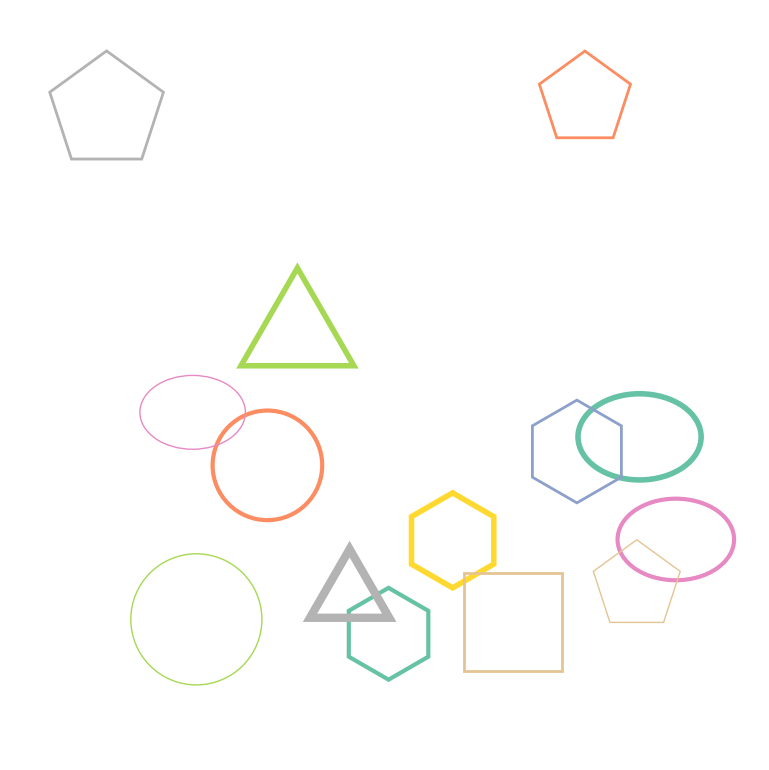[{"shape": "hexagon", "thickness": 1.5, "radius": 0.3, "center": [0.505, 0.177]}, {"shape": "oval", "thickness": 2, "radius": 0.4, "center": [0.831, 0.433]}, {"shape": "pentagon", "thickness": 1, "radius": 0.31, "center": [0.76, 0.871]}, {"shape": "circle", "thickness": 1.5, "radius": 0.36, "center": [0.347, 0.396]}, {"shape": "hexagon", "thickness": 1, "radius": 0.33, "center": [0.749, 0.414]}, {"shape": "oval", "thickness": 0.5, "radius": 0.34, "center": [0.25, 0.465]}, {"shape": "oval", "thickness": 1.5, "radius": 0.38, "center": [0.878, 0.299]}, {"shape": "triangle", "thickness": 2, "radius": 0.42, "center": [0.386, 0.567]}, {"shape": "circle", "thickness": 0.5, "radius": 0.43, "center": [0.255, 0.196]}, {"shape": "hexagon", "thickness": 2, "radius": 0.31, "center": [0.588, 0.298]}, {"shape": "square", "thickness": 1, "radius": 0.32, "center": [0.667, 0.192]}, {"shape": "pentagon", "thickness": 0.5, "radius": 0.3, "center": [0.827, 0.24]}, {"shape": "pentagon", "thickness": 1, "radius": 0.39, "center": [0.138, 0.856]}, {"shape": "triangle", "thickness": 3, "radius": 0.3, "center": [0.454, 0.227]}]